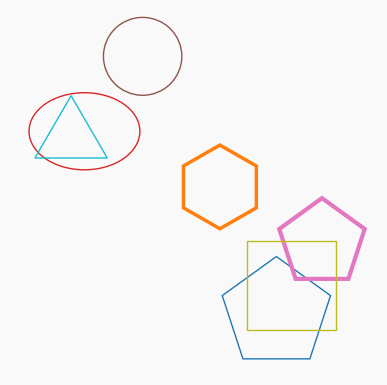[{"shape": "pentagon", "thickness": 1, "radius": 0.73, "center": [0.713, 0.187]}, {"shape": "hexagon", "thickness": 2.5, "radius": 0.54, "center": [0.567, 0.515]}, {"shape": "oval", "thickness": 1, "radius": 0.72, "center": [0.218, 0.659]}, {"shape": "circle", "thickness": 1, "radius": 0.51, "center": [0.368, 0.854]}, {"shape": "pentagon", "thickness": 3, "radius": 0.58, "center": [0.831, 0.369]}, {"shape": "square", "thickness": 1, "radius": 0.58, "center": [0.753, 0.258]}, {"shape": "triangle", "thickness": 1, "radius": 0.54, "center": [0.183, 0.644]}]